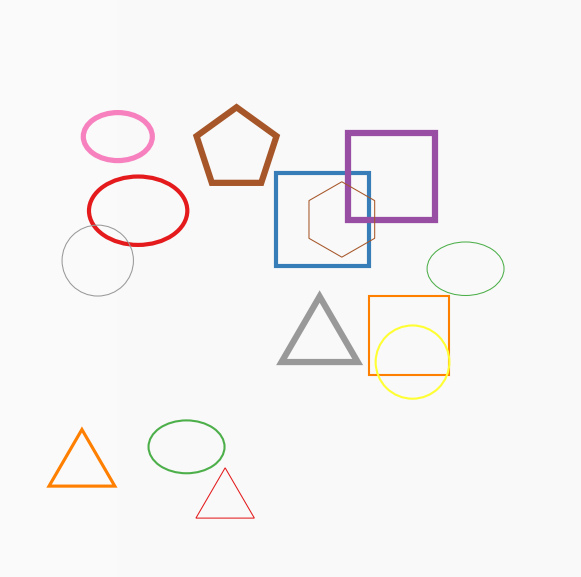[{"shape": "triangle", "thickness": 0.5, "radius": 0.29, "center": [0.387, 0.131]}, {"shape": "oval", "thickness": 2, "radius": 0.42, "center": [0.238, 0.634]}, {"shape": "square", "thickness": 2, "radius": 0.4, "center": [0.554, 0.619]}, {"shape": "oval", "thickness": 0.5, "radius": 0.33, "center": [0.801, 0.534]}, {"shape": "oval", "thickness": 1, "radius": 0.33, "center": [0.321, 0.225]}, {"shape": "square", "thickness": 3, "radius": 0.38, "center": [0.674, 0.694]}, {"shape": "triangle", "thickness": 1.5, "radius": 0.33, "center": [0.141, 0.19]}, {"shape": "square", "thickness": 1, "radius": 0.35, "center": [0.704, 0.418]}, {"shape": "circle", "thickness": 1, "radius": 0.32, "center": [0.71, 0.372]}, {"shape": "pentagon", "thickness": 3, "radius": 0.36, "center": [0.407, 0.741]}, {"shape": "hexagon", "thickness": 0.5, "radius": 0.33, "center": [0.588, 0.619]}, {"shape": "oval", "thickness": 2.5, "radius": 0.3, "center": [0.203, 0.763]}, {"shape": "circle", "thickness": 0.5, "radius": 0.31, "center": [0.168, 0.548]}, {"shape": "triangle", "thickness": 3, "radius": 0.38, "center": [0.55, 0.41]}]